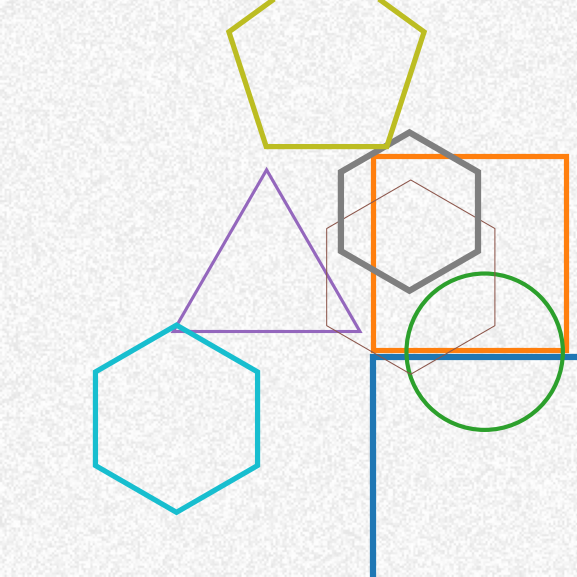[{"shape": "square", "thickness": 3, "radius": 1.0, "center": [0.846, 0.18]}, {"shape": "square", "thickness": 2.5, "radius": 0.84, "center": [0.813, 0.561]}, {"shape": "circle", "thickness": 2, "radius": 0.68, "center": [0.839, 0.39]}, {"shape": "triangle", "thickness": 1.5, "radius": 0.93, "center": [0.462, 0.518]}, {"shape": "hexagon", "thickness": 0.5, "radius": 0.84, "center": [0.711, 0.519]}, {"shape": "hexagon", "thickness": 3, "radius": 0.69, "center": [0.709, 0.633]}, {"shape": "pentagon", "thickness": 2.5, "radius": 0.89, "center": [0.565, 0.889]}, {"shape": "hexagon", "thickness": 2.5, "radius": 0.81, "center": [0.306, 0.274]}]